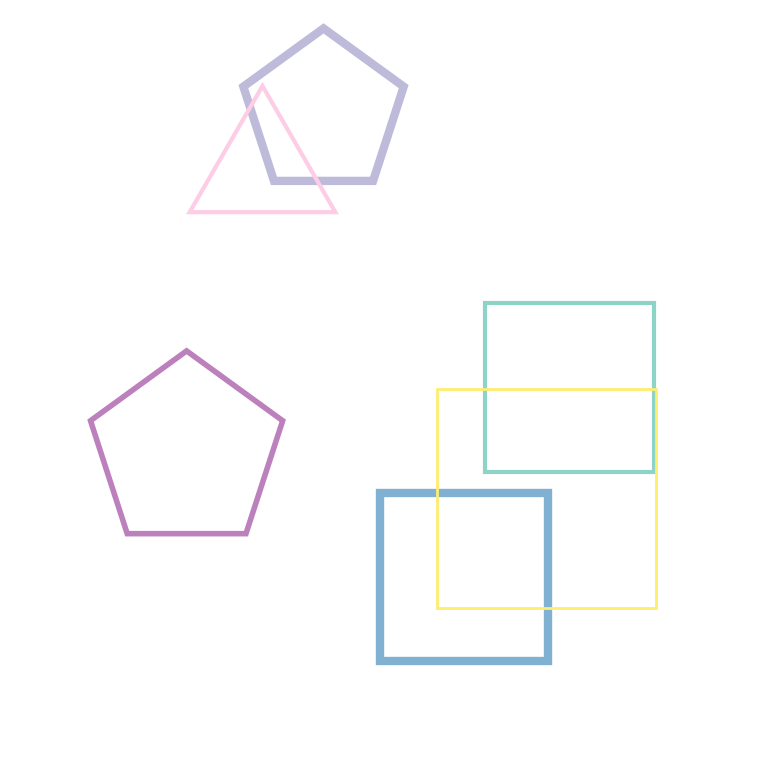[{"shape": "square", "thickness": 1.5, "radius": 0.55, "center": [0.74, 0.497]}, {"shape": "pentagon", "thickness": 3, "radius": 0.55, "center": [0.42, 0.854]}, {"shape": "square", "thickness": 3, "radius": 0.55, "center": [0.602, 0.251]}, {"shape": "triangle", "thickness": 1.5, "radius": 0.55, "center": [0.341, 0.779]}, {"shape": "pentagon", "thickness": 2, "radius": 0.66, "center": [0.242, 0.413]}, {"shape": "square", "thickness": 1, "radius": 0.71, "center": [0.71, 0.352]}]